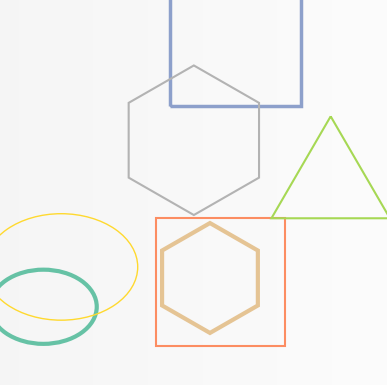[{"shape": "oval", "thickness": 3, "radius": 0.69, "center": [0.112, 0.203]}, {"shape": "square", "thickness": 1.5, "radius": 0.83, "center": [0.568, 0.267]}, {"shape": "square", "thickness": 2.5, "radius": 0.84, "center": [0.607, 0.893]}, {"shape": "triangle", "thickness": 1.5, "radius": 0.88, "center": [0.853, 0.521]}, {"shape": "oval", "thickness": 1, "radius": 0.99, "center": [0.158, 0.307]}, {"shape": "hexagon", "thickness": 3, "radius": 0.71, "center": [0.542, 0.278]}, {"shape": "hexagon", "thickness": 1.5, "radius": 0.97, "center": [0.5, 0.636]}]